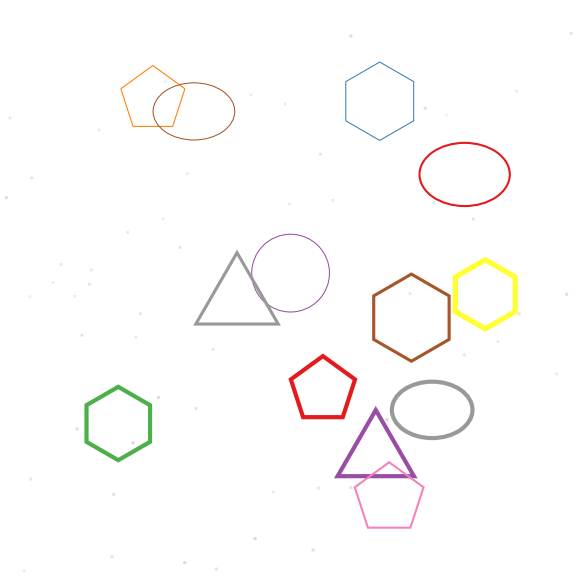[{"shape": "oval", "thickness": 1, "radius": 0.39, "center": [0.805, 0.697]}, {"shape": "pentagon", "thickness": 2, "radius": 0.29, "center": [0.559, 0.324]}, {"shape": "hexagon", "thickness": 0.5, "radius": 0.34, "center": [0.658, 0.824]}, {"shape": "hexagon", "thickness": 2, "radius": 0.32, "center": [0.205, 0.266]}, {"shape": "triangle", "thickness": 2, "radius": 0.38, "center": [0.651, 0.213]}, {"shape": "circle", "thickness": 0.5, "radius": 0.34, "center": [0.503, 0.526]}, {"shape": "pentagon", "thickness": 0.5, "radius": 0.29, "center": [0.265, 0.827]}, {"shape": "hexagon", "thickness": 2.5, "radius": 0.3, "center": [0.84, 0.49]}, {"shape": "oval", "thickness": 0.5, "radius": 0.35, "center": [0.336, 0.806]}, {"shape": "hexagon", "thickness": 1.5, "radius": 0.38, "center": [0.712, 0.449]}, {"shape": "pentagon", "thickness": 1, "radius": 0.31, "center": [0.674, 0.136]}, {"shape": "triangle", "thickness": 1.5, "radius": 0.41, "center": [0.41, 0.479]}, {"shape": "oval", "thickness": 2, "radius": 0.35, "center": [0.748, 0.289]}]